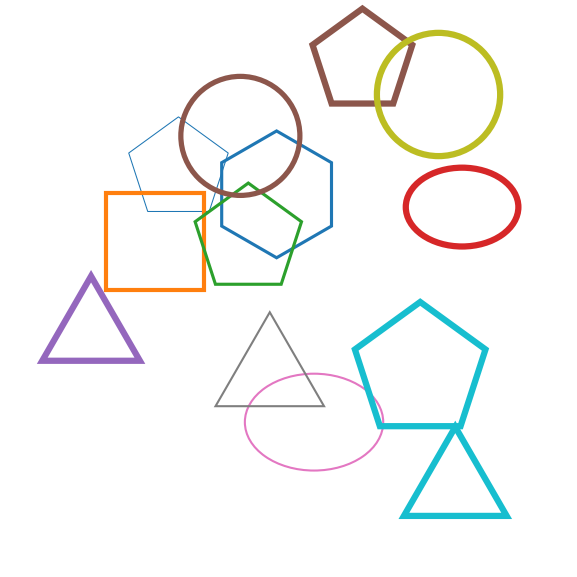[{"shape": "hexagon", "thickness": 1.5, "radius": 0.55, "center": [0.479, 0.663]}, {"shape": "pentagon", "thickness": 0.5, "radius": 0.45, "center": [0.309, 0.706]}, {"shape": "square", "thickness": 2, "radius": 0.42, "center": [0.268, 0.581]}, {"shape": "pentagon", "thickness": 1.5, "radius": 0.48, "center": [0.43, 0.585]}, {"shape": "oval", "thickness": 3, "radius": 0.49, "center": [0.8, 0.641]}, {"shape": "triangle", "thickness": 3, "radius": 0.49, "center": [0.158, 0.423]}, {"shape": "pentagon", "thickness": 3, "radius": 0.45, "center": [0.628, 0.893]}, {"shape": "circle", "thickness": 2.5, "radius": 0.52, "center": [0.416, 0.764]}, {"shape": "oval", "thickness": 1, "radius": 0.6, "center": [0.544, 0.268]}, {"shape": "triangle", "thickness": 1, "radius": 0.54, "center": [0.467, 0.35]}, {"shape": "circle", "thickness": 3, "radius": 0.53, "center": [0.759, 0.836]}, {"shape": "triangle", "thickness": 3, "radius": 0.51, "center": [0.788, 0.157]}, {"shape": "pentagon", "thickness": 3, "radius": 0.59, "center": [0.728, 0.357]}]